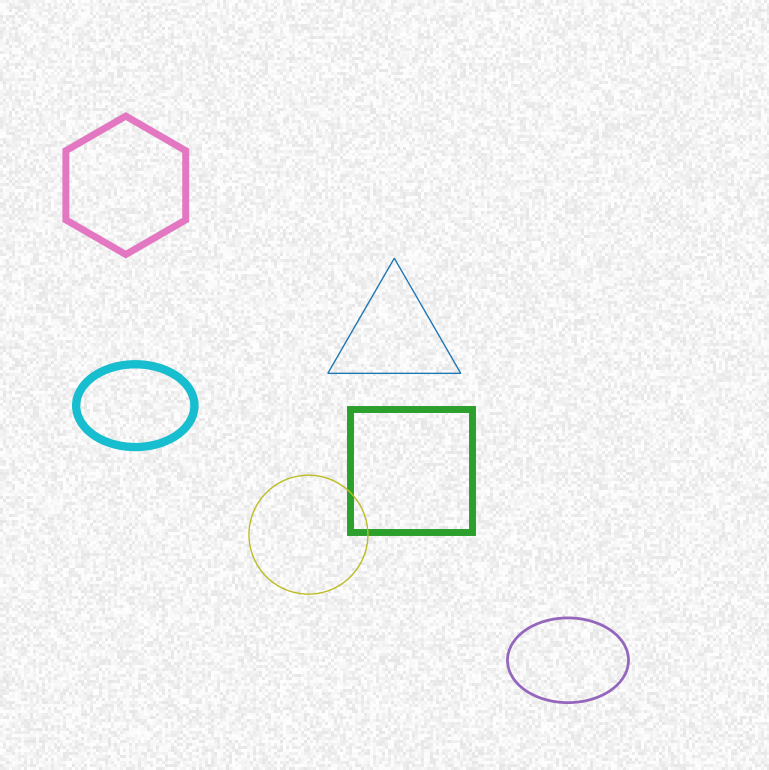[{"shape": "triangle", "thickness": 0.5, "radius": 0.5, "center": [0.512, 0.565]}, {"shape": "square", "thickness": 2.5, "radius": 0.4, "center": [0.534, 0.389]}, {"shape": "oval", "thickness": 1, "radius": 0.39, "center": [0.738, 0.142]}, {"shape": "hexagon", "thickness": 2.5, "radius": 0.45, "center": [0.163, 0.759]}, {"shape": "circle", "thickness": 0.5, "radius": 0.39, "center": [0.401, 0.306]}, {"shape": "oval", "thickness": 3, "radius": 0.38, "center": [0.176, 0.473]}]